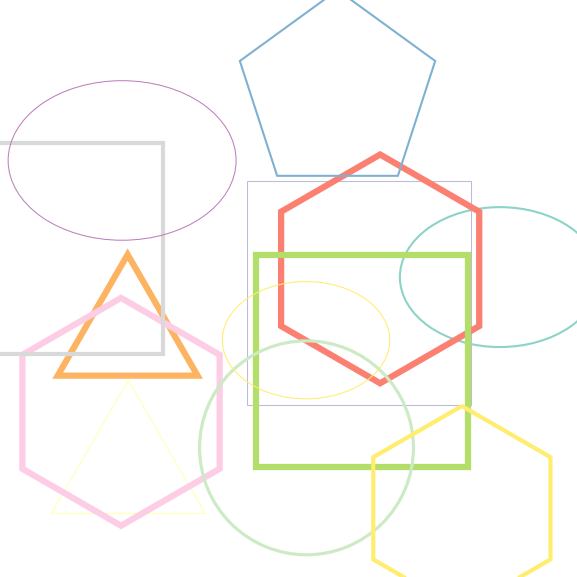[{"shape": "oval", "thickness": 1, "radius": 0.87, "center": [0.866, 0.519]}, {"shape": "triangle", "thickness": 0.5, "radius": 0.77, "center": [0.222, 0.187]}, {"shape": "square", "thickness": 0.5, "radius": 0.97, "center": [0.622, 0.492]}, {"shape": "hexagon", "thickness": 3, "radius": 0.99, "center": [0.658, 0.534]}, {"shape": "pentagon", "thickness": 1, "radius": 0.89, "center": [0.584, 0.839]}, {"shape": "triangle", "thickness": 3, "radius": 0.7, "center": [0.221, 0.419]}, {"shape": "square", "thickness": 3, "radius": 0.92, "center": [0.628, 0.375]}, {"shape": "hexagon", "thickness": 3, "radius": 0.99, "center": [0.21, 0.286]}, {"shape": "square", "thickness": 2, "radius": 0.91, "center": [0.101, 0.569]}, {"shape": "oval", "thickness": 0.5, "radius": 0.99, "center": [0.211, 0.721]}, {"shape": "circle", "thickness": 1.5, "radius": 0.93, "center": [0.531, 0.224]}, {"shape": "hexagon", "thickness": 2, "radius": 0.89, "center": [0.8, 0.119]}, {"shape": "oval", "thickness": 0.5, "radius": 0.72, "center": [0.53, 0.41]}]